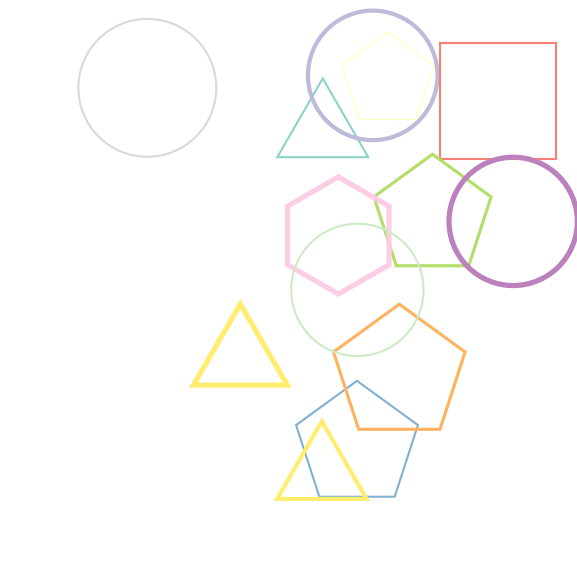[{"shape": "triangle", "thickness": 1, "radius": 0.45, "center": [0.559, 0.772]}, {"shape": "pentagon", "thickness": 0.5, "radius": 0.42, "center": [0.671, 0.86]}, {"shape": "circle", "thickness": 2, "radius": 0.56, "center": [0.645, 0.869]}, {"shape": "square", "thickness": 1, "radius": 0.5, "center": [0.862, 0.824]}, {"shape": "pentagon", "thickness": 1, "radius": 0.55, "center": [0.618, 0.229]}, {"shape": "pentagon", "thickness": 1.5, "radius": 0.6, "center": [0.691, 0.353]}, {"shape": "pentagon", "thickness": 1.5, "radius": 0.53, "center": [0.749, 0.625]}, {"shape": "hexagon", "thickness": 2.5, "radius": 0.51, "center": [0.586, 0.591]}, {"shape": "circle", "thickness": 1, "radius": 0.6, "center": [0.255, 0.847]}, {"shape": "circle", "thickness": 2.5, "radius": 0.56, "center": [0.889, 0.616]}, {"shape": "circle", "thickness": 1, "radius": 0.57, "center": [0.619, 0.497]}, {"shape": "triangle", "thickness": 2, "radius": 0.45, "center": [0.557, 0.18]}, {"shape": "triangle", "thickness": 2.5, "radius": 0.47, "center": [0.416, 0.379]}]